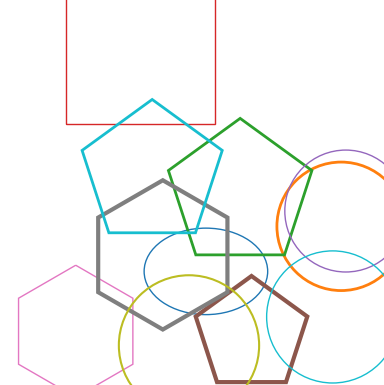[{"shape": "oval", "thickness": 1, "radius": 0.8, "center": [0.535, 0.295]}, {"shape": "circle", "thickness": 2, "radius": 0.83, "center": [0.886, 0.412]}, {"shape": "pentagon", "thickness": 2, "radius": 0.98, "center": [0.624, 0.497]}, {"shape": "square", "thickness": 1, "radius": 0.97, "center": [0.365, 0.872]}, {"shape": "circle", "thickness": 1, "radius": 0.79, "center": [0.898, 0.452]}, {"shape": "pentagon", "thickness": 3, "radius": 0.76, "center": [0.653, 0.131]}, {"shape": "hexagon", "thickness": 1, "radius": 0.86, "center": [0.197, 0.14]}, {"shape": "hexagon", "thickness": 3, "radius": 0.97, "center": [0.423, 0.338]}, {"shape": "circle", "thickness": 1.5, "radius": 0.91, "center": [0.491, 0.103]}, {"shape": "pentagon", "thickness": 2, "radius": 0.96, "center": [0.395, 0.55]}, {"shape": "circle", "thickness": 1, "radius": 0.86, "center": [0.864, 0.177]}]